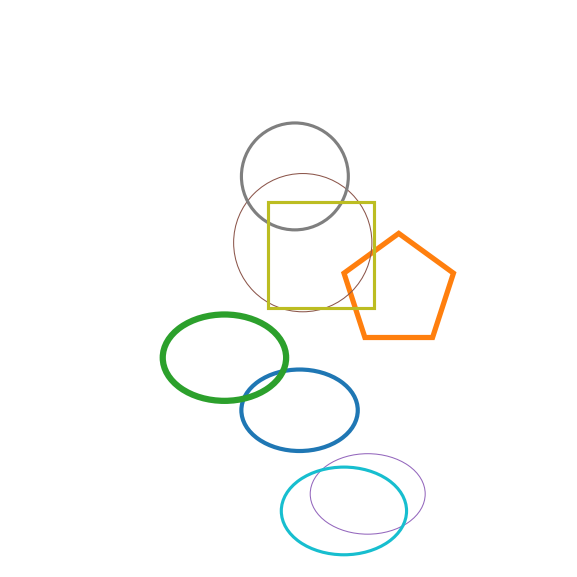[{"shape": "oval", "thickness": 2, "radius": 0.5, "center": [0.519, 0.289]}, {"shape": "pentagon", "thickness": 2.5, "radius": 0.5, "center": [0.69, 0.495]}, {"shape": "oval", "thickness": 3, "radius": 0.53, "center": [0.389, 0.38]}, {"shape": "oval", "thickness": 0.5, "radius": 0.5, "center": [0.637, 0.144]}, {"shape": "circle", "thickness": 0.5, "radius": 0.6, "center": [0.524, 0.579]}, {"shape": "circle", "thickness": 1.5, "radius": 0.46, "center": [0.511, 0.694]}, {"shape": "square", "thickness": 1.5, "radius": 0.46, "center": [0.556, 0.557]}, {"shape": "oval", "thickness": 1.5, "radius": 0.54, "center": [0.596, 0.114]}]